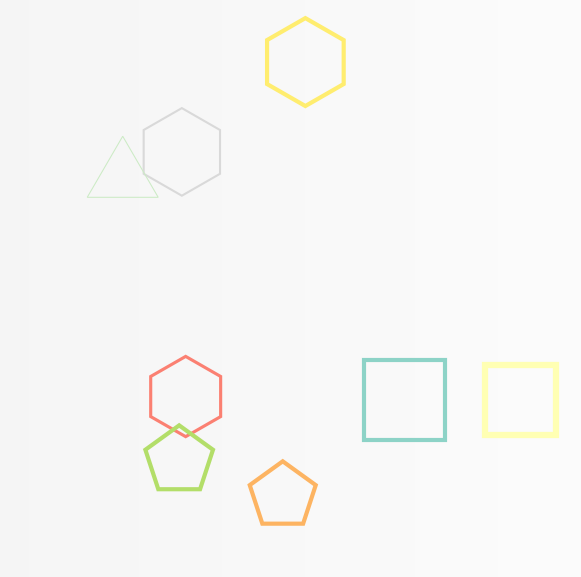[{"shape": "square", "thickness": 2, "radius": 0.35, "center": [0.696, 0.306]}, {"shape": "square", "thickness": 3, "radius": 0.3, "center": [0.895, 0.307]}, {"shape": "hexagon", "thickness": 1.5, "radius": 0.35, "center": [0.319, 0.313]}, {"shape": "pentagon", "thickness": 2, "radius": 0.3, "center": [0.486, 0.141]}, {"shape": "pentagon", "thickness": 2, "radius": 0.31, "center": [0.308, 0.201]}, {"shape": "hexagon", "thickness": 1, "radius": 0.38, "center": [0.313, 0.736]}, {"shape": "triangle", "thickness": 0.5, "radius": 0.35, "center": [0.211, 0.693]}, {"shape": "hexagon", "thickness": 2, "radius": 0.38, "center": [0.525, 0.892]}]